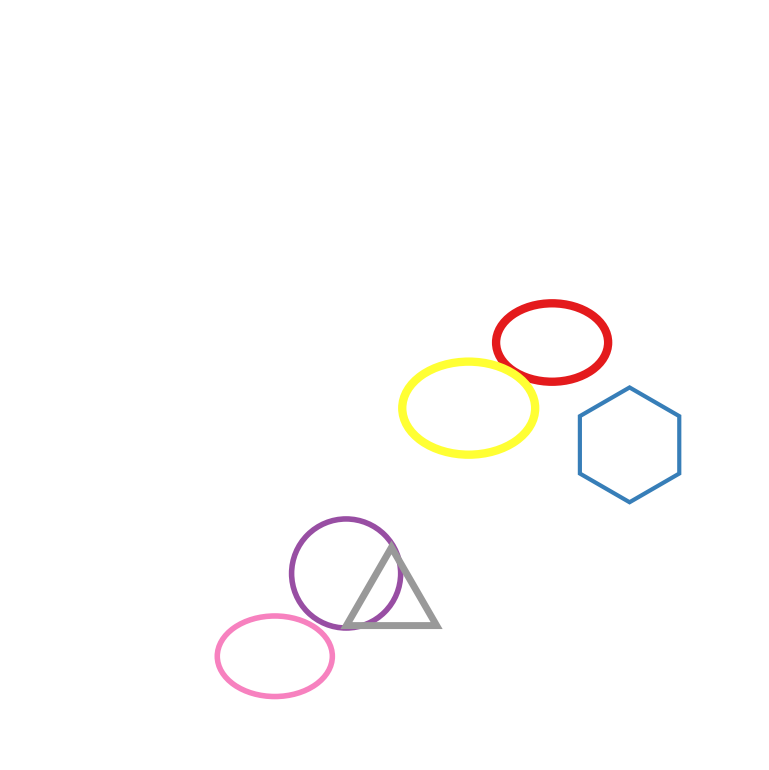[{"shape": "oval", "thickness": 3, "radius": 0.36, "center": [0.717, 0.555]}, {"shape": "hexagon", "thickness": 1.5, "radius": 0.37, "center": [0.818, 0.422]}, {"shape": "circle", "thickness": 2, "radius": 0.35, "center": [0.45, 0.255]}, {"shape": "oval", "thickness": 3, "radius": 0.43, "center": [0.609, 0.47]}, {"shape": "oval", "thickness": 2, "radius": 0.37, "center": [0.357, 0.148]}, {"shape": "triangle", "thickness": 2.5, "radius": 0.34, "center": [0.508, 0.221]}]